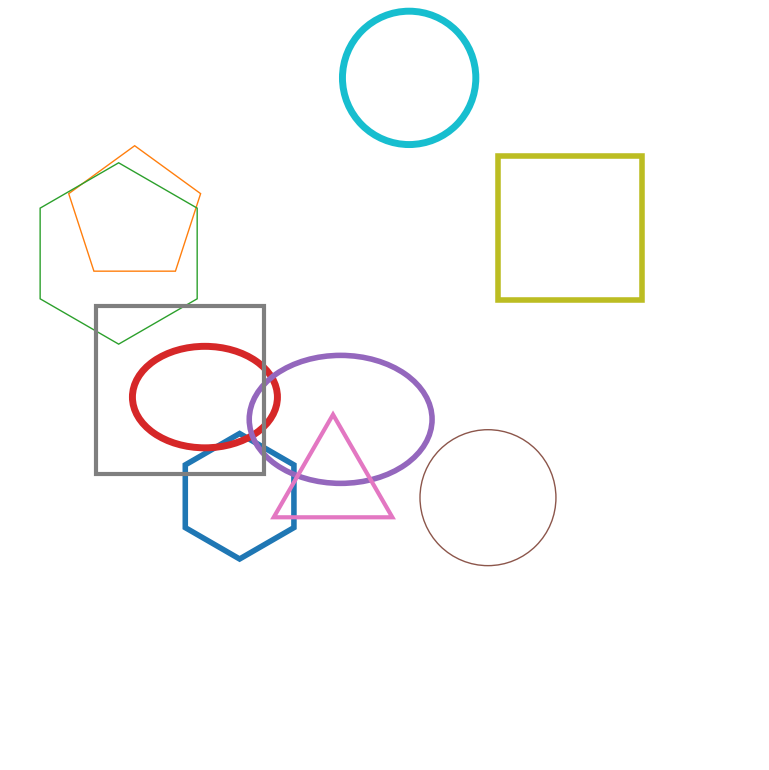[{"shape": "hexagon", "thickness": 2, "radius": 0.41, "center": [0.311, 0.356]}, {"shape": "pentagon", "thickness": 0.5, "radius": 0.45, "center": [0.175, 0.721]}, {"shape": "hexagon", "thickness": 0.5, "radius": 0.59, "center": [0.154, 0.671]}, {"shape": "oval", "thickness": 2.5, "radius": 0.47, "center": [0.266, 0.484]}, {"shape": "oval", "thickness": 2, "radius": 0.59, "center": [0.442, 0.455]}, {"shape": "circle", "thickness": 0.5, "radius": 0.44, "center": [0.634, 0.354]}, {"shape": "triangle", "thickness": 1.5, "radius": 0.44, "center": [0.433, 0.373]}, {"shape": "square", "thickness": 1.5, "radius": 0.54, "center": [0.234, 0.493]}, {"shape": "square", "thickness": 2, "radius": 0.47, "center": [0.74, 0.704]}, {"shape": "circle", "thickness": 2.5, "radius": 0.43, "center": [0.531, 0.899]}]